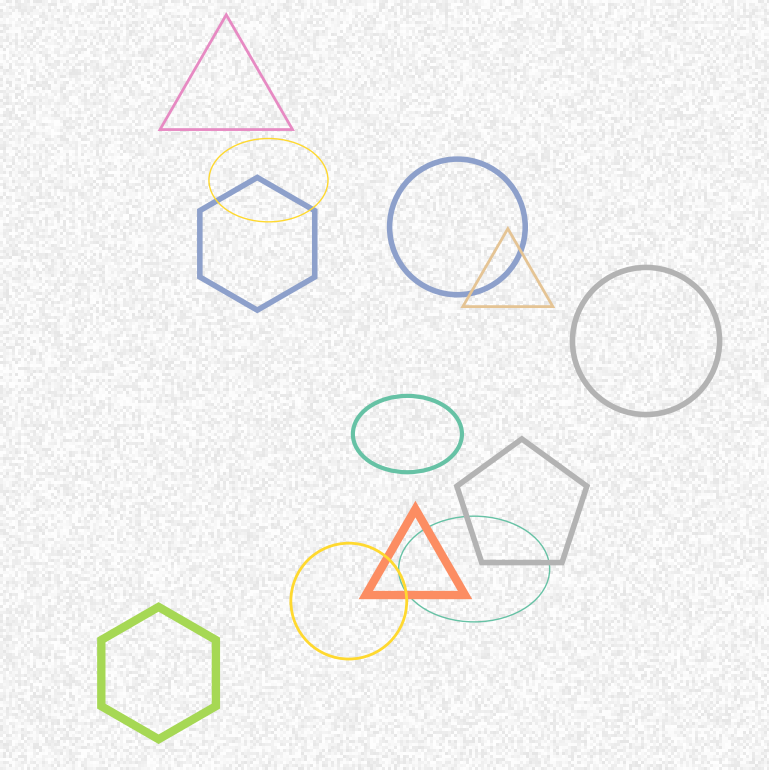[{"shape": "oval", "thickness": 1.5, "radius": 0.35, "center": [0.529, 0.436]}, {"shape": "oval", "thickness": 0.5, "radius": 0.49, "center": [0.616, 0.261]}, {"shape": "triangle", "thickness": 3, "radius": 0.37, "center": [0.54, 0.264]}, {"shape": "hexagon", "thickness": 2, "radius": 0.43, "center": [0.334, 0.683]}, {"shape": "circle", "thickness": 2, "radius": 0.44, "center": [0.594, 0.705]}, {"shape": "triangle", "thickness": 1, "radius": 0.5, "center": [0.294, 0.881]}, {"shape": "hexagon", "thickness": 3, "radius": 0.43, "center": [0.206, 0.126]}, {"shape": "oval", "thickness": 0.5, "radius": 0.39, "center": [0.349, 0.766]}, {"shape": "circle", "thickness": 1, "radius": 0.38, "center": [0.453, 0.219]}, {"shape": "triangle", "thickness": 1, "radius": 0.34, "center": [0.66, 0.636]}, {"shape": "pentagon", "thickness": 2, "radius": 0.44, "center": [0.678, 0.341]}, {"shape": "circle", "thickness": 2, "radius": 0.48, "center": [0.839, 0.557]}]